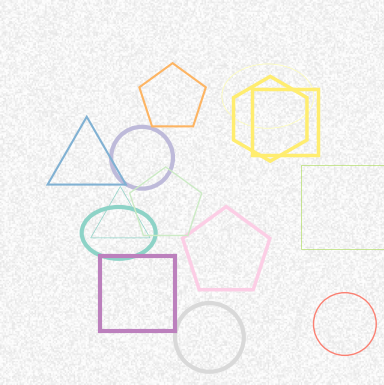[{"shape": "triangle", "thickness": 0.5, "radius": 0.44, "center": [0.313, 0.427]}, {"shape": "oval", "thickness": 3, "radius": 0.48, "center": [0.308, 0.395]}, {"shape": "oval", "thickness": 0.5, "radius": 0.6, "center": [0.696, 0.75]}, {"shape": "circle", "thickness": 3, "radius": 0.4, "center": [0.369, 0.59]}, {"shape": "circle", "thickness": 1, "radius": 0.41, "center": [0.896, 0.158]}, {"shape": "triangle", "thickness": 1.5, "radius": 0.59, "center": [0.225, 0.579]}, {"shape": "pentagon", "thickness": 1.5, "radius": 0.45, "center": [0.448, 0.745]}, {"shape": "square", "thickness": 0.5, "radius": 0.55, "center": [0.89, 0.463]}, {"shape": "pentagon", "thickness": 2.5, "radius": 0.6, "center": [0.588, 0.344]}, {"shape": "circle", "thickness": 3, "radius": 0.45, "center": [0.544, 0.124]}, {"shape": "square", "thickness": 3, "radius": 0.49, "center": [0.357, 0.237]}, {"shape": "pentagon", "thickness": 1, "radius": 0.49, "center": [0.43, 0.468]}, {"shape": "square", "thickness": 2.5, "radius": 0.43, "center": [0.74, 0.682]}, {"shape": "hexagon", "thickness": 2.5, "radius": 0.55, "center": [0.702, 0.691]}]